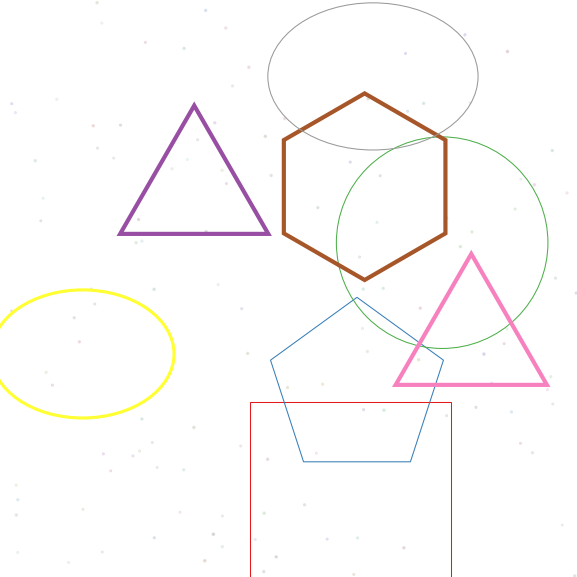[{"shape": "square", "thickness": 0.5, "radius": 0.87, "center": [0.607, 0.13]}, {"shape": "pentagon", "thickness": 0.5, "radius": 0.79, "center": [0.618, 0.327]}, {"shape": "circle", "thickness": 0.5, "radius": 0.92, "center": [0.766, 0.579]}, {"shape": "triangle", "thickness": 2, "radius": 0.74, "center": [0.336, 0.668]}, {"shape": "oval", "thickness": 1.5, "radius": 0.79, "center": [0.143, 0.386]}, {"shape": "hexagon", "thickness": 2, "radius": 0.81, "center": [0.631, 0.676]}, {"shape": "triangle", "thickness": 2, "radius": 0.76, "center": [0.816, 0.408]}, {"shape": "oval", "thickness": 0.5, "radius": 0.91, "center": [0.646, 0.867]}]